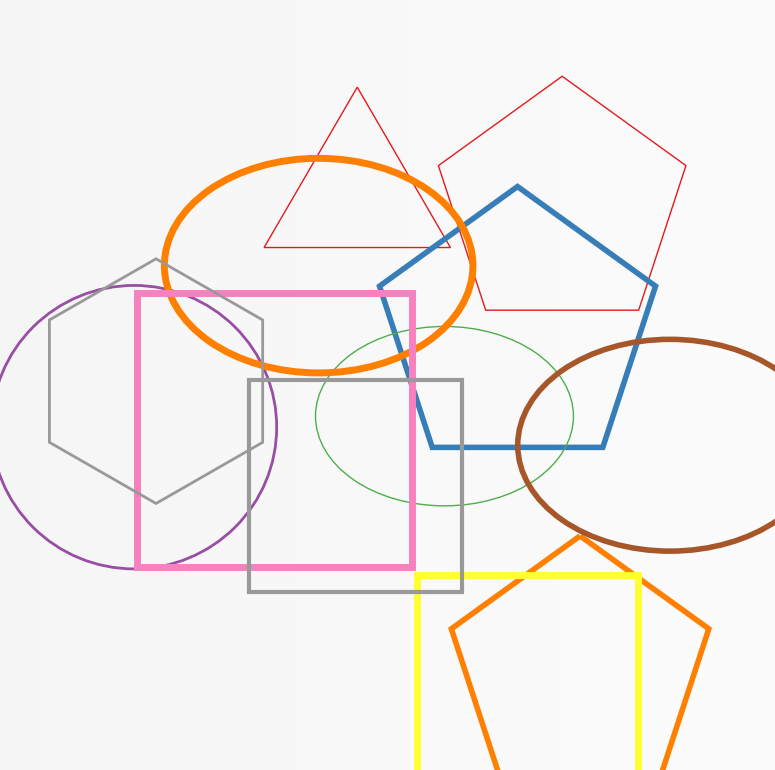[{"shape": "triangle", "thickness": 0.5, "radius": 0.69, "center": [0.461, 0.748]}, {"shape": "pentagon", "thickness": 0.5, "radius": 0.84, "center": [0.725, 0.733]}, {"shape": "pentagon", "thickness": 2, "radius": 0.94, "center": [0.668, 0.57]}, {"shape": "oval", "thickness": 0.5, "radius": 0.83, "center": [0.574, 0.46]}, {"shape": "circle", "thickness": 1, "radius": 0.92, "center": [0.173, 0.445]}, {"shape": "oval", "thickness": 2.5, "radius": 1.0, "center": [0.411, 0.655]}, {"shape": "pentagon", "thickness": 2, "radius": 0.87, "center": [0.749, 0.129]}, {"shape": "square", "thickness": 2.5, "radius": 0.71, "center": [0.681, 0.11]}, {"shape": "oval", "thickness": 2, "radius": 0.98, "center": [0.865, 0.422]}, {"shape": "square", "thickness": 2.5, "radius": 0.89, "center": [0.354, 0.442]}, {"shape": "hexagon", "thickness": 1, "radius": 0.79, "center": [0.201, 0.505]}, {"shape": "square", "thickness": 1.5, "radius": 0.69, "center": [0.458, 0.368]}]